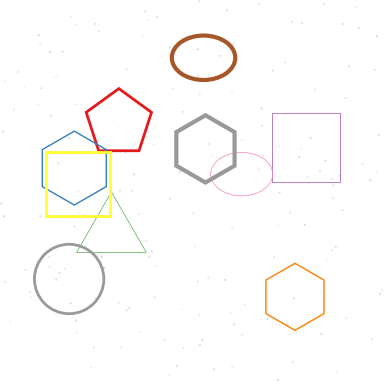[{"shape": "pentagon", "thickness": 2, "radius": 0.45, "center": [0.309, 0.681]}, {"shape": "hexagon", "thickness": 1, "radius": 0.48, "center": [0.193, 0.563]}, {"shape": "triangle", "thickness": 0.5, "radius": 0.52, "center": [0.289, 0.397]}, {"shape": "square", "thickness": 0.5, "radius": 0.44, "center": [0.795, 0.617]}, {"shape": "hexagon", "thickness": 1, "radius": 0.44, "center": [0.766, 0.229]}, {"shape": "square", "thickness": 2, "radius": 0.41, "center": [0.203, 0.523]}, {"shape": "oval", "thickness": 3, "radius": 0.41, "center": [0.529, 0.85]}, {"shape": "oval", "thickness": 0.5, "radius": 0.4, "center": [0.628, 0.548]}, {"shape": "circle", "thickness": 2, "radius": 0.45, "center": [0.18, 0.275]}, {"shape": "hexagon", "thickness": 3, "radius": 0.44, "center": [0.534, 0.613]}]